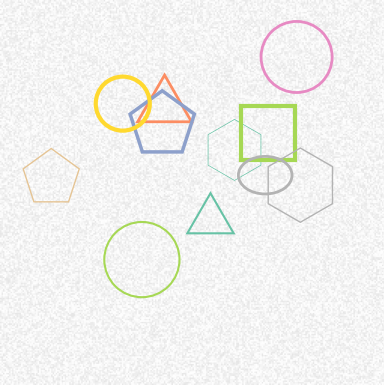[{"shape": "triangle", "thickness": 1.5, "radius": 0.35, "center": [0.547, 0.429]}, {"shape": "hexagon", "thickness": 0.5, "radius": 0.4, "center": [0.609, 0.611]}, {"shape": "triangle", "thickness": 2, "radius": 0.4, "center": [0.427, 0.724]}, {"shape": "pentagon", "thickness": 2.5, "radius": 0.44, "center": [0.421, 0.676]}, {"shape": "circle", "thickness": 2, "radius": 0.46, "center": [0.77, 0.852]}, {"shape": "circle", "thickness": 1.5, "radius": 0.49, "center": [0.369, 0.326]}, {"shape": "square", "thickness": 3, "radius": 0.35, "center": [0.695, 0.655]}, {"shape": "circle", "thickness": 3, "radius": 0.35, "center": [0.319, 0.731]}, {"shape": "pentagon", "thickness": 1, "radius": 0.38, "center": [0.133, 0.538]}, {"shape": "hexagon", "thickness": 1, "radius": 0.48, "center": [0.78, 0.519]}, {"shape": "oval", "thickness": 2, "radius": 0.35, "center": [0.689, 0.545]}]